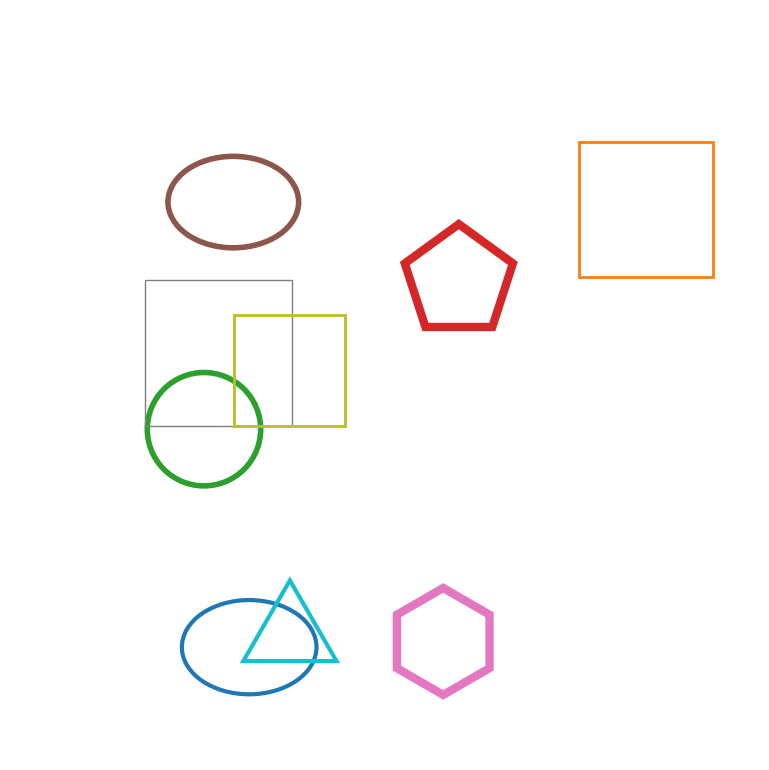[{"shape": "oval", "thickness": 1.5, "radius": 0.44, "center": [0.324, 0.16]}, {"shape": "square", "thickness": 1, "radius": 0.44, "center": [0.839, 0.728]}, {"shape": "circle", "thickness": 2, "radius": 0.37, "center": [0.265, 0.443]}, {"shape": "pentagon", "thickness": 3, "radius": 0.37, "center": [0.596, 0.635]}, {"shape": "oval", "thickness": 2, "radius": 0.42, "center": [0.303, 0.738]}, {"shape": "hexagon", "thickness": 3, "radius": 0.35, "center": [0.576, 0.167]}, {"shape": "square", "thickness": 0.5, "radius": 0.47, "center": [0.284, 0.542]}, {"shape": "square", "thickness": 1, "radius": 0.36, "center": [0.376, 0.519]}, {"shape": "triangle", "thickness": 1.5, "radius": 0.35, "center": [0.377, 0.176]}]